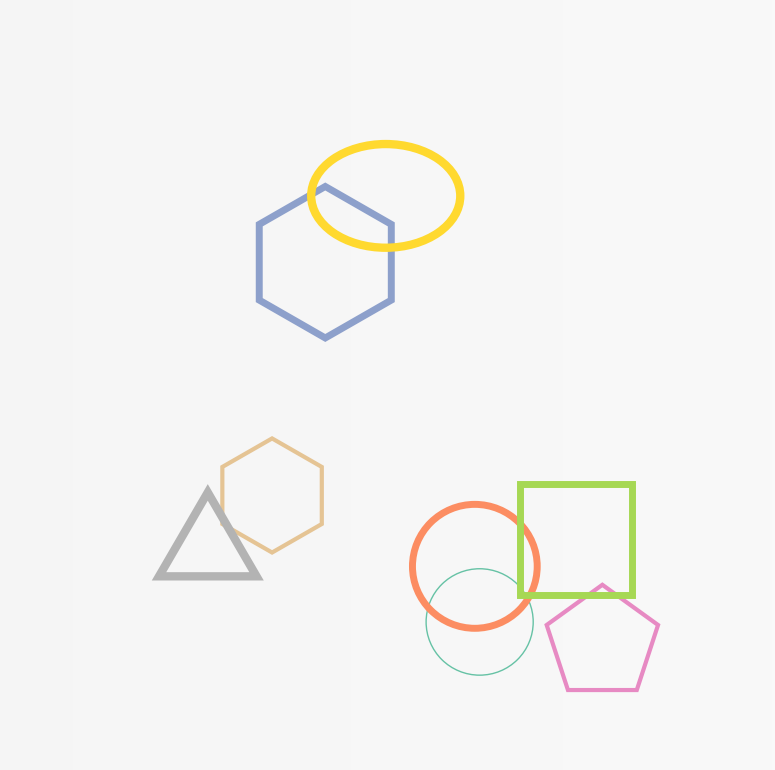[{"shape": "circle", "thickness": 0.5, "radius": 0.35, "center": [0.619, 0.192]}, {"shape": "circle", "thickness": 2.5, "radius": 0.4, "center": [0.613, 0.265]}, {"shape": "hexagon", "thickness": 2.5, "radius": 0.49, "center": [0.42, 0.659]}, {"shape": "pentagon", "thickness": 1.5, "radius": 0.38, "center": [0.777, 0.165]}, {"shape": "square", "thickness": 2.5, "radius": 0.36, "center": [0.744, 0.3]}, {"shape": "oval", "thickness": 3, "radius": 0.48, "center": [0.498, 0.746]}, {"shape": "hexagon", "thickness": 1.5, "radius": 0.37, "center": [0.351, 0.357]}, {"shape": "triangle", "thickness": 3, "radius": 0.36, "center": [0.268, 0.288]}]